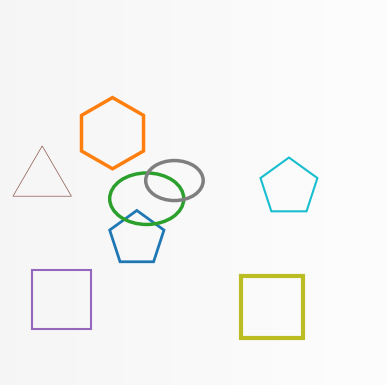[{"shape": "pentagon", "thickness": 2, "radius": 0.37, "center": [0.353, 0.38]}, {"shape": "hexagon", "thickness": 2.5, "radius": 0.46, "center": [0.29, 0.654]}, {"shape": "oval", "thickness": 2.5, "radius": 0.48, "center": [0.379, 0.484]}, {"shape": "square", "thickness": 1.5, "radius": 0.38, "center": [0.158, 0.222]}, {"shape": "triangle", "thickness": 0.5, "radius": 0.44, "center": [0.109, 0.534]}, {"shape": "oval", "thickness": 2.5, "radius": 0.37, "center": [0.45, 0.531]}, {"shape": "square", "thickness": 3, "radius": 0.4, "center": [0.701, 0.203]}, {"shape": "pentagon", "thickness": 1.5, "radius": 0.39, "center": [0.746, 0.514]}]